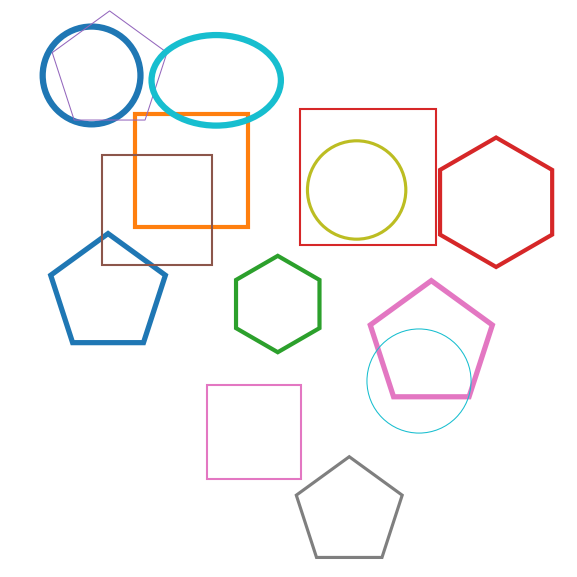[{"shape": "circle", "thickness": 3, "radius": 0.42, "center": [0.159, 0.868]}, {"shape": "pentagon", "thickness": 2.5, "radius": 0.52, "center": [0.187, 0.49]}, {"shape": "square", "thickness": 2, "radius": 0.49, "center": [0.332, 0.705]}, {"shape": "hexagon", "thickness": 2, "radius": 0.42, "center": [0.481, 0.473]}, {"shape": "hexagon", "thickness": 2, "radius": 0.56, "center": [0.859, 0.649]}, {"shape": "square", "thickness": 1, "radius": 0.59, "center": [0.638, 0.693]}, {"shape": "pentagon", "thickness": 0.5, "radius": 0.52, "center": [0.19, 0.876]}, {"shape": "square", "thickness": 1, "radius": 0.47, "center": [0.272, 0.635]}, {"shape": "square", "thickness": 1, "radius": 0.41, "center": [0.44, 0.251]}, {"shape": "pentagon", "thickness": 2.5, "radius": 0.56, "center": [0.747, 0.402]}, {"shape": "pentagon", "thickness": 1.5, "radius": 0.48, "center": [0.605, 0.112]}, {"shape": "circle", "thickness": 1.5, "radius": 0.43, "center": [0.618, 0.67]}, {"shape": "circle", "thickness": 0.5, "radius": 0.45, "center": [0.726, 0.339]}, {"shape": "oval", "thickness": 3, "radius": 0.56, "center": [0.374, 0.86]}]